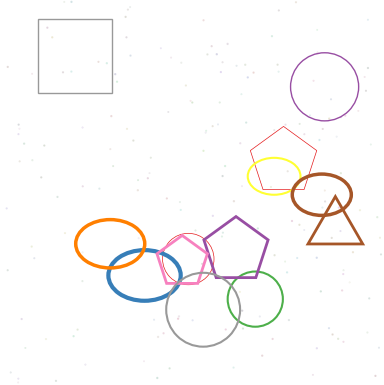[{"shape": "pentagon", "thickness": 0.5, "radius": 0.45, "center": [0.736, 0.581]}, {"shape": "circle", "thickness": 0.5, "radius": 0.33, "center": [0.489, 0.327]}, {"shape": "oval", "thickness": 3, "radius": 0.47, "center": [0.375, 0.285]}, {"shape": "circle", "thickness": 1.5, "radius": 0.36, "center": [0.663, 0.223]}, {"shape": "pentagon", "thickness": 2, "radius": 0.44, "center": [0.613, 0.35]}, {"shape": "circle", "thickness": 1, "radius": 0.44, "center": [0.843, 0.775]}, {"shape": "oval", "thickness": 2.5, "radius": 0.45, "center": [0.286, 0.367]}, {"shape": "oval", "thickness": 1.5, "radius": 0.34, "center": [0.712, 0.542]}, {"shape": "oval", "thickness": 2.5, "radius": 0.38, "center": [0.836, 0.494]}, {"shape": "triangle", "thickness": 2, "radius": 0.41, "center": [0.871, 0.407]}, {"shape": "pentagon", "thickness": 2, "radius": 0.34, "center": [0.473, 0.32]}, {"shape": "circle", "thickness": 1.5, "radius": 0.48, "center": [0.528, 0.196]}, {"shape": "square", "thickness": 1, "radius": 0.48, "center": [0.196, 0.854]}]